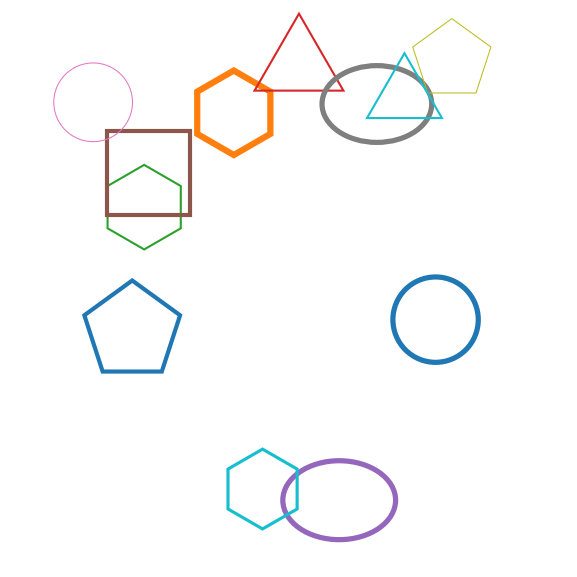[{"shape": "circle", "thickness": 2.5, "radius": 0.37, "center": [0.754, 0.446]}, {"shape": "pentagon", "thickness": 2, "radius": 0.44, "center": [0.229, 0.426]}, {"shape": "hexagon", "thickness": 3, "radius": 0.37, "center": [0.405, 0.804]}, {"shape": "hexagon", "thickness": 1, "radius": 0.37, "center": [0.25, 0.64]}, {"shape": "triangle", "thickness": 1, "radius": 0.44, "center": [0.518, 0.887]}, {"shape": "oval", "thickness": 2.5, "radius": 0.49, "center": [0.587, 0.133]}, {"shape": "square", "thickness": 2, "radius": 0.36, "center": [0.257, 0.7]}, {"shape": "circle", "thickness": 0.5, "radius": 0.34, "center": [0.161, 0.822]}, {"shape": "oval", "thickness": 2.5, "radius": 0.47, "center": [0.653, 0.819]}, {"shape": "pentagon", "thickness": 0.5, "radius": 0.36, "center": [0.782, 0.896]}, {"shape": "hexagon", "thickness": 1.5, "radius": 0.35, "center": [0.455, 0.152]}, {"shape": "triangle", "thickness": 1, "radius": 0.37, "center": [0.7, 0.832]}]